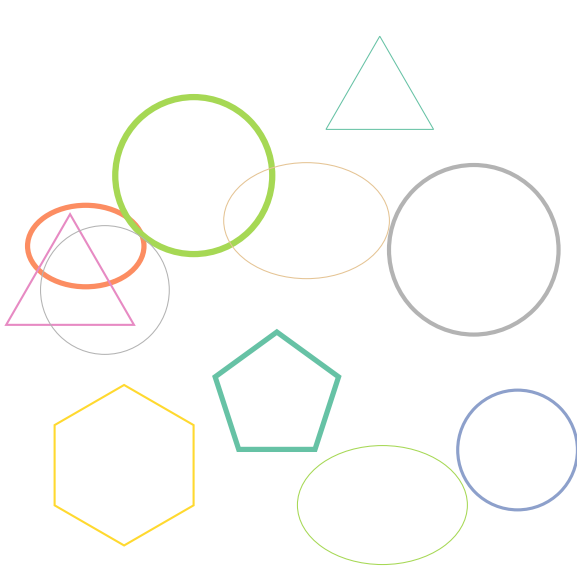[{"shape": "pentagon", "thickness": 2.5, "radius": 0.56, "center": [0.479, 0.312]}, {"shape": "triangle", "thickness": 0.5, "radius": 0.54, "center": [0.658, 0.829]}, {"shape": "oval", "thickness": 2.5, "radius": 0.5, "center": [0.149, 0.573]}, {"shape": "circle", "thickness": 1.5, "radius": 0.52, "center": [0.896, 0.22]}, {"shape": "triangle", "thickness": 1, "radius": 0.64, "center": [0.121, 0.5]}, {"shape": "oval", "thickness": 0.5, "radius": 0.74, "center": [0.662, 0.125]}, {"shape": "circle", "thickness": 3, "radius": 0.68, "center": [0.336, 0.695]}, {"shape": "hexagon", "thickness": 1, "radius": 0.69, "center": [0.215, 0.194]}, {"shape": "oval", "thickness": 0.5, "radius": 0.72, "center": [0.531, 0.617]}, {"shape": "circle", "thickness": 0.5, "radius": 0.56, "center": [0.182, 0.497]}, {"shape": "circle", "thickness": 2, "radius": 0.73, "center": [0.82, 0.567]}]